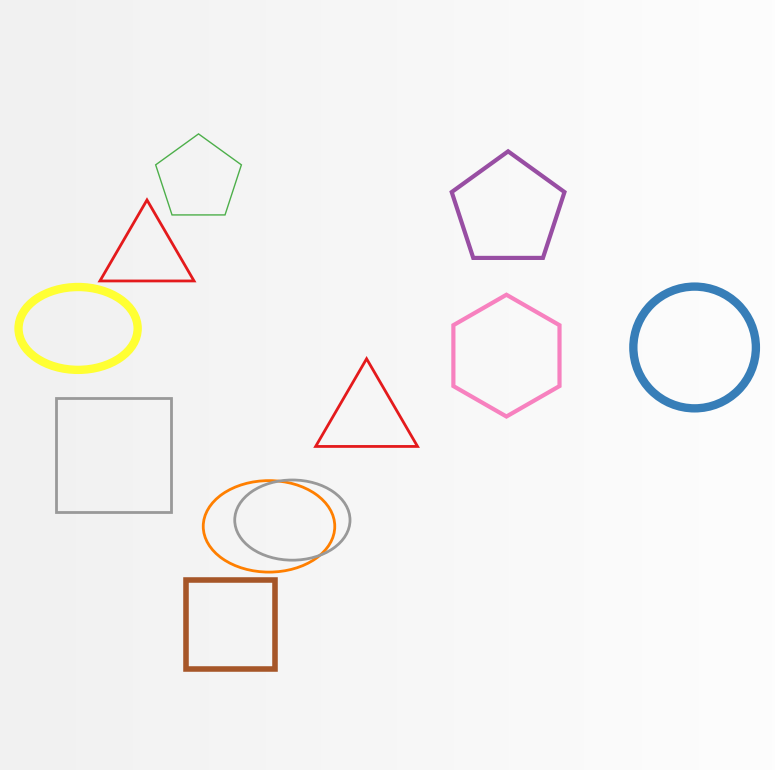[{"shape": "triangle", "thickness": 1, "radius": 0.38, "center": [0.473, 0.458]}, {"shape": "triangle", "thickness": 1, "radius": 0.35, "center": [0.19, 0.67]}, {"shape": "circle", "thickness": 3, "radius": 0.4, "center": [0.896, 0.549]}, {"shape": "pentagon", "thickness": 0.5, "radius": 0.29, "center": [0.256, 0.768]}, {"shape": "pentagon", "thickness": 1.5, "radius": 0.38, "center": [0.656, 0.727]}, {"shape": "oval", "thickness": 1, "radius": 0.42, "center": [0.347, 0.316]}, {"shape": "oval", "thickness": 3, "radius": 0.38, "center": [0.101, 0.573]}, {"shape": "square", "thickness": 2, "radius": 0.29, "center": [0.297, 0.189]}, {"shape": "hexagon", "thickness": 1.5, "radius": 0.4, "center": [0.653, 0.538]}, {"shape": "square", "thickness": 1, "radius": 0.37, "center": [0.146, 0.409]}, {"shape": "oval", "thickness": 1, "radius": 0.37, "center": [0.377, 0.325]}]